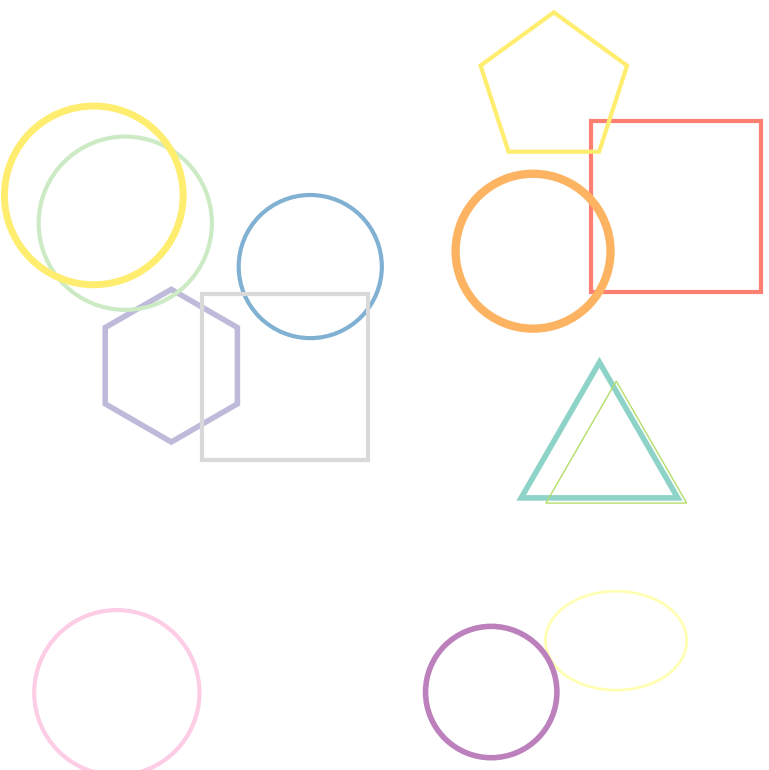[{"shape": "triangle", "thickness": 2, "radius": 0.59, "center": [0.778, 0.412]}, {"shape": "oval", "thickness": 1, "radius": 0.46, "center": [0.8, 0.168]}, {"shape": "hexagon", "thickness": 2, "radius": 0.5, "center": [0.222, 0.525]}, {"shape": "square", "thickness": 1.5, "radius": 0.55, "center": [0.878, 0.732]}, {"shape": "circle", "thickness": 1.5, "radius": 0.46, "center": [0.403, 0.654]}, {"shape": "circle", "thickness": 3, "radius": 0.5, "center": [0.692, 0.674]}, {"shape": "triangle", "thickness": 0.5, "radius": 0.53, "center": [0.8, 0.399]}, {"shape": "circle", "thickness": 1.5, "radius": 0.54, "center": [0.152, 0.1]}, {"shape": "square", "thickness": 1.5, "radius": 0.54, "center": [0.37, 0.51]}, {"shape": "circle", "thickness": 2, "radius": 0.43, "center": [0.638, 0.101]}, {"shape": "circle", "thickness": 1.5, "radius": 0.56, "center": [0.163, 0.71]}, {"shape": "circle", "thickness": 2.5, "radius": 0.58, "center": [0.122, 0.746]}, {"shape": "pentagon", "thickness": 1.5, "radius": 0.5, "center": [0.719, 0.884]}]